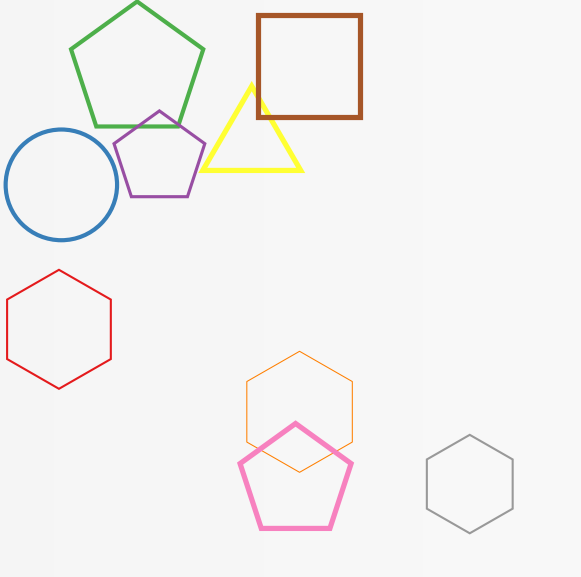[{"shape": "hexagon", "thickness": 1, "radius": 0.52, "center": [0.101, 0.429]}, {"shape": "circle", "thickness": 2, "radius": 0.48, "center": [0.106, 0.679]}, {"shape": "pentagon", "thickness": 2, "radius": 0.6, "center": [0.236, 0.877]}, {"shape": "pentagon", "thickness": 1.5, "radius": 0.41, "center": [0.274, 0.725]}, {"shape": "hexagon", "thickness": 0.5, "radius": 0.52, "center": [0.515, 0.286]}, {"shape": "triangle", "thickness": 2.5, "radius": 0.49, "center": [0.433, 0.753]}, {"shape": "square", "thickness": 2.5, "radius": 0.44, "center": [0.532, 0.885]}, {"shape": "pentagon", "thickness": 2.5, "radius": 0.5, "center": [0.509, 0.165]}, {"shape": "hexagon", "thickness": 1, "radius": 0.43, "center": [0.808, 0.161]}]